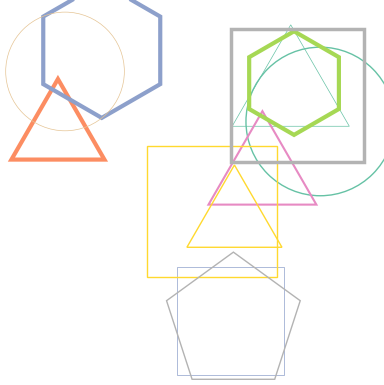[{"shape": "triangle", "thickness": 0.5, "radius": 0.88, "center": [0.755, 0.76]}, {"shape": "circle", "thickness": 1, "radius": 0.96, "center": [0.832, 0.685]}, {"shape": "triangle", "thickness": 3, "radius": 0.7, "center": [0.15, 0.655]}, {"shape": "hexagon", "thickness": 3, "radius": 0.88, "center": [0.264, 0.869]}, {"shape": "square", "thickness": 0.5, "radius": 0.7, "center": [0.599, 0.166]}, {"shape": "triangle", "thickness": 1.5, "radius": 0.81, "center": [0.682, 0.549]}, {"shape": "hexagon", "thickness": 3, "radius": 0.67, "center": [0.764, 0.784]}, {"shape": "triangle", "thickness": 1, "radius": 0.71, "center": [0.609, 0.429]}, {"shape": "square", "thickness": 1, "radius": 0.85, "center": [0.551, 0.451]}, {"shape": "circle", "thickness": 0.5, "radius": 0.77, "center": [0.169, 0.814]}, {"shape": "square", "thickness": 2.5, "radius": 0.86, "center": [0.773, 0.753]}, {"shape": "pentagon", "thickness": 1, "radius": 0.91, "center": [0.606, 0.163]}]